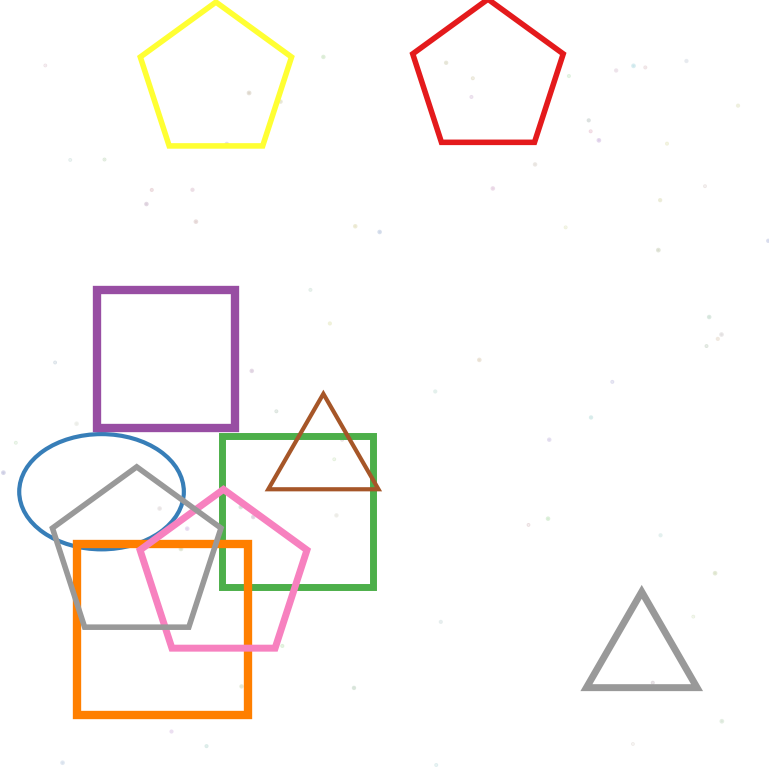[{"shape": "pentagon", "thickness": 2, "radius": 0.51, "center": [0.634, 0.898]}, {"shape": "oval", "thickness": 1.5, "radius": 0.53, "center": [0.132, 0.361]}, {"shape": "square", "thickness": 2.5, "radius": 0.49, "center": [0.386, 0.335]}, {"shape": "square", "thickness": 3, "radius": 0.45, "center": [0.216, 0.533]}, {"shape": "square", "thickness": 3, "radius": 0.56, "center": [0.211, 0.182]}, {"shape": "pentagon", "thickness": 2, "radius": 0.52, "center": [0.28, 0.894]}, {"shape": "triangle", "thickness": 1.5, "radius": 0.41, "center": [0.42, 0.406]}, {"shape": "pentagon", "thickness": 2.5, "radius": 0.57, "center": [0.29, 0.25]}, {"shape": "triangle", "thickness": 2.5, "radius": 0.41, "center": [0.833, 0.148]}, {"shape": "pentagon", "thickness": 2, "radius": 0.58, "center": [0.178, 0.279]}]